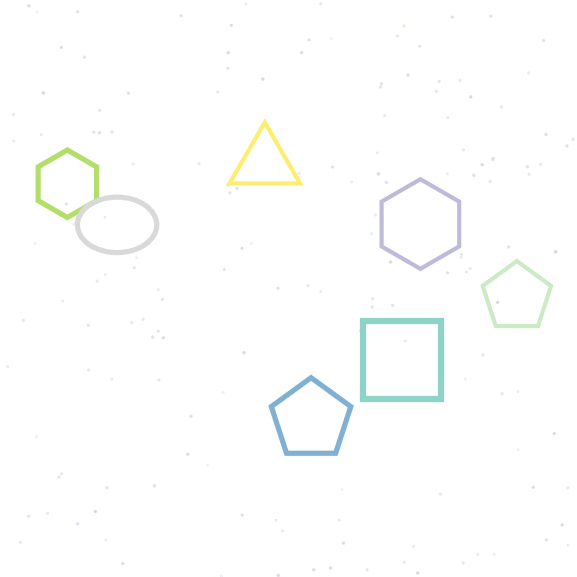[{"shape": "square", "thickness": 3, "radius": 0.34, "center": [0.696, 0.376]}, {"shape": "hexagon", "thickness": 2, "radius": 0.39, "center": [0.728, 0.611]}, {"shape": "pentagon", "thickness": 2.5, "radius": 0.36, "center": [0.539, 0.273]}, {"shape": "hexagon", "thickness": 2.5, "radius": 0.29, "center": [0.117, 0.681]}, {"shape": "oval", "thickness": 2.5, "radius": 0.34, "center": [0.203, 0.61]}, {"shape": "pentagon", "thickness": 2, "radius": 0.31, "center": [0.895, 0.485]}, {"shape": "triangle", "thickness": 2, "radius": 0.35, "center": [0.458, 0.717]}]